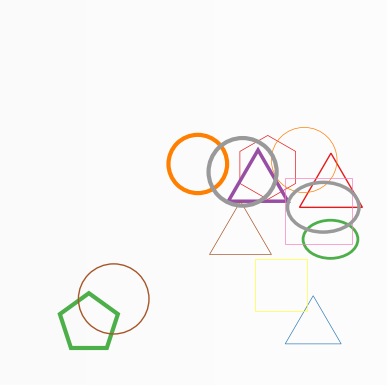[{"shape": "triangle", "thickness": 1, "radius": 0.47, "center": [0.854, 0.508]}, {"shape": "hexagon", "thickness": 0.5, "radius": 0.42, "center": [0.691, 0.565]}, {"shape": "triangle", "thickness": 0.5, "radius": 0.42, "center": [0.808, 0.149]}, {"shape": "oval", "thickness": 2, "radius": 0.35, "center": [0.853, 0.378]}, {"shape": "pentagon", "thickness": 3, "radius": 0.39, "center": [0.229, 0.16]}, {"shape": "triangle", "thickness": 2.5, "radius": 0.44, "center": [0.666, 0.522]}, {"shape": "circle", "thickness": 0.5, "radius": 0.42, "center": [0.785, 0.584]}, {"shape": "circle", "thickness": 3, "radius": 0.38, "center": [0.51, 0.574]}, {"shape": "square", "thickness": 0.5, "radius": 0.34, "center": [0.725, 0.26]}, {"shape": "circle", "thickness": 1, "radius": 0.46, "center": [0.293, 0.224]}, {"shape": "triangle", "thickness": 0.5, "radius": 0.46, "center": [0.621, 0.385]}, {"shape": "square", "thickness": 0.5, "radius": 0.43, "center": [0.821, 0.451]}, {"shape": "circle", "thickness": 3, "radius": 0.44, "center": [0.626, 0.554]}, {"shape": "oval", "thickness": 2.5, "radius": 0.46, "center": [0.834, 0.462]}]